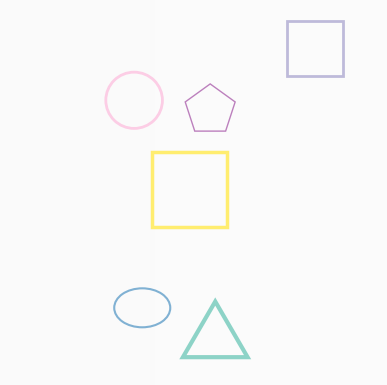[{"shape": "triangle", "thickness": 3, "radius": 0.48, "center": [0.555, 0.12]}, {"shape": "square", "thickness": 2, "radius": 0.36, "center": [0.813, 0.874]}, {"shape": "oval", "thickness": 1.5, "radius": 0.36, "center": [0.367, 0.2]}, {"shape": "circle", "thickness": 2, "radius": 0.37, "center": [0.346, 0.739]}, {"shape": "pentagon", "thickness": 1, "radius": 0.34, "center": [0.542, 0.714]}, {"shape": "square", "thickness": 2.5, "radius": 0.48, "center": [0.489, 0.508]}]